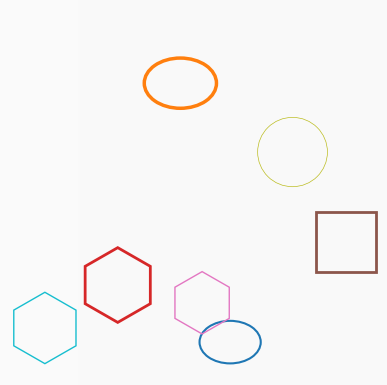[{"shape": "oval", "thickness": 1.5, "radius": 0.39, "center": [0.594, 0.111]}, {"shape": "oval", "thickness": 2.5, "radius": 0.47, "center": [0.465, 0.784]}, {"shape": "hexagon", "thickness": 2, "radius": 0.49, "center": [0.304, 0.26]}, {"shape": "square", "thickness": 2, "radius": 0.39, "center": [0.892, 0.372]}, {"shape": "hexagon", "thickness": 1, "radius": 0.4, "center": [0.522, 0.214]}, {"shape": "circle", "thickness": 0.5, "radius": 0.45, "center": [0.755, 0.605]}, {"shape": "hexagon", "thickness": 1, "radius": 0.46, "center": [0.116, 0.148]}]